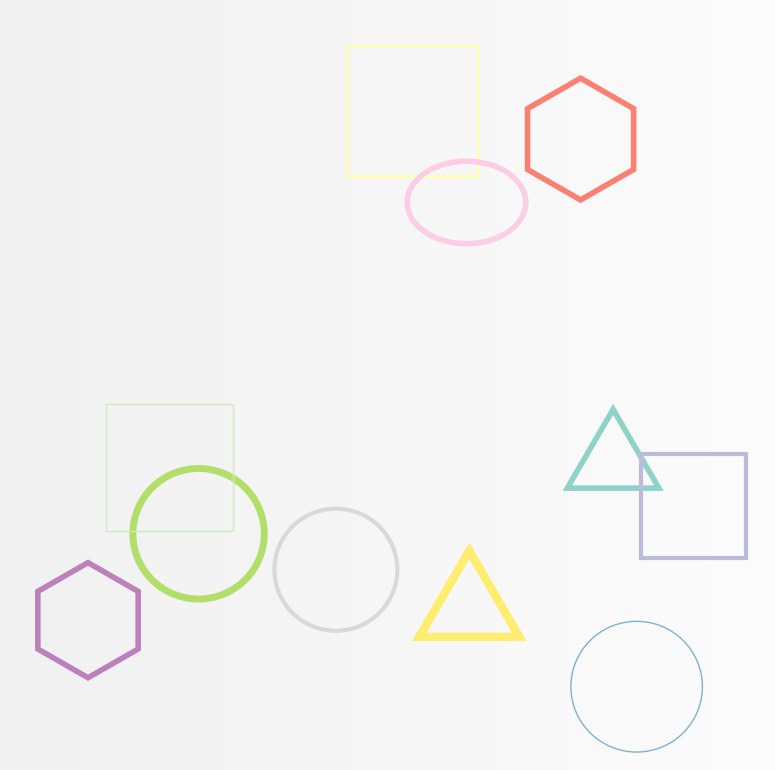[{"shape": "triangle", "thickness": 2, "radius": 0.34, "center": [0.791, 0.4]}, {"shape": "square", "thickness": 1, "radius": 0.42, "center": [0.532, 0.856]}, {"shape": "square", "thickness": 1.5, "radius": 0.34, "center": [0.895, 0.343]}, {"shape": "hexagon", "thickness": 2, "radius": 0.4, "center": [0.749, 0.819]}, {"shape": "circle", "thickness": 0.5, "radius": 0.42, "center": [0.821, 0.108]}, {"shape": "circle", "thickness": 2.5, "radius": 0.42, "center": [0.256, 0.307]}, {"shape": "oval", "thickness": 2, "radius": 0.38, "center": [0.602, 0.737]}, {"shape": "circle", "thickness": 1.5, "radius": 0.4, "center": [0.433, 0.26]}, {"shape": "hexagon", "thickness": 2, "radius": 0.37, "center": [0.114, 0.195]}, {"shape": "square", "thickness": 0.5, "radius": 0.41, "center": [0.219, 0.393]}, {"shape": "triangle", "thickness": 3, "radius": 0.37, "center": [0.606, 0.21]}]